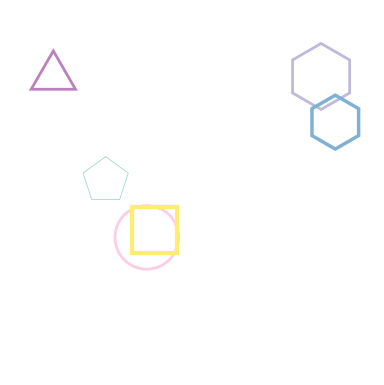[{"shape": "pentagon", "thickness": 0.5, "radius": 0.31, "center": [0.274, 0.532]}, {"shape": "hexagon", "thickness": 2, "radius": 0.43, "center": [0.834, 0.801]}, {"shape": "hexagon", "thickness": 2.5, "radius": 0.35, "center": [0.871, 0.683]}, {"shape": "circle", "thickness": 2, "radius": 0.41, "center": [0.381, 0.383]}, {"shape": "triangle", "thickness": 2, "radius": 0.33, "center": [0.139, 0.801]}, {"shape": "square", "thickness": 3, "radius": 0.29, "center": [0.401, 0.402]}]